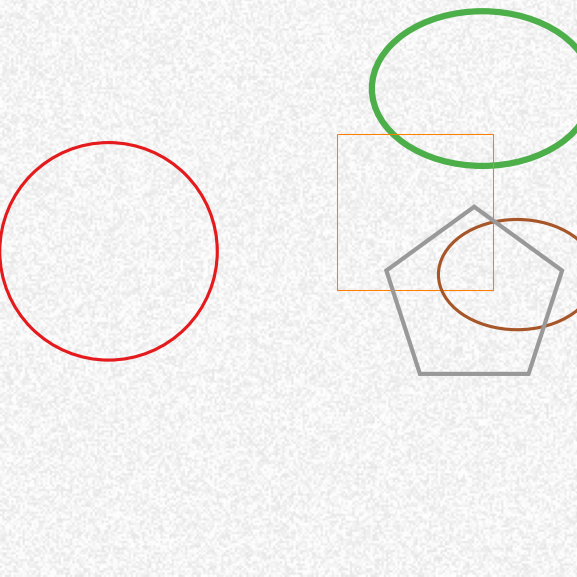[{"shape": "circle", "thickness": 1.5, "radius": 0.94, "center": [0.188, 0.564]}, {"shape": "oval", "thickness": 3, "radius": 0.96, "center": [0.835, 0.846]}, {"shape": "square", "thickness": 0.5, "radius": 0.67, "center": [0.719, 0.633]}, {"shape": "oval", "thickness": 1.5, "radius": 0.68, "center": [0.896, 0.524]}, {"shape": "pentagon", "thickness": 2, "radius": 0.8, "center": [0.821, 0.481]}]